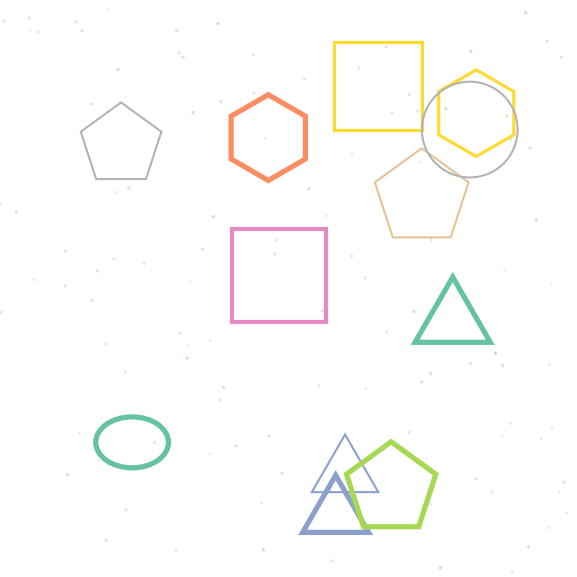[{"shape": "triangle", "thickness": 2.5, "radius": 0.38, "center": [0.784, 0.444]}, {"shape": "oval", "thickness": 2.5, "radius": 0.32, "center": [0.229, 0.233]}, {"shape": "hexagon", "thickness": 2.5, "radius": 0.37, "center": [0.465, 0.761]}, {"shape": "triangle", "thickness": 2.5, "radius": 0.33, "center": [0.581, 0.11]}, {"shape": "triangle", "thickness": 1, "radius": 0.33, "center": [0.598, 0.18]}, {"shape": "square", "thickness": 2, "radius": 0.41, "center": [0.483, 0.522]}, {"shape": "pentagon", "thickness": 2.5, "radius": 0.41, "center": [0.677, 0.153]}, {"shape": "hexagon", "thickness": 1.5, "radius": 0.38, "center": [0.825, 0.803]}, {"shape": "square", "thickness": 1.5, "radius": 0.38, "center": [0.655, 0.851]}, {"shape": "pentagon", "thickness": 1, "radius": 0.43, "center": [0.73, 0.657]}, {"shape": "circle", "thickness": 1, "radius": 0.41, "center": [0.813, 0.775]}, {"shape": "pentagon", "thickness": 1, "radius": 0.37, "center": [0.21, 0.748]}]